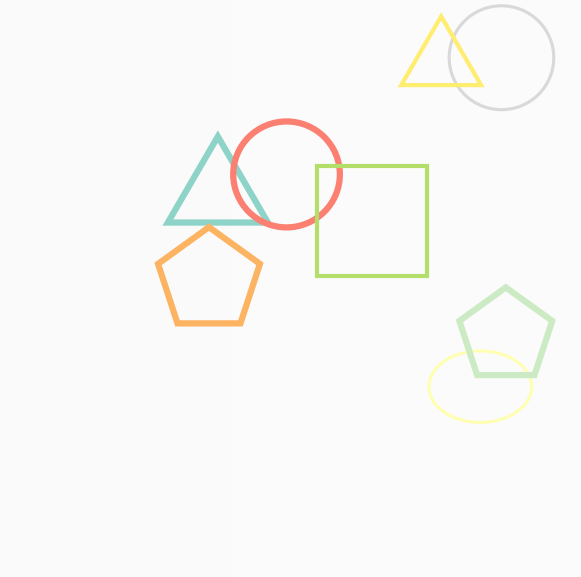[{"shape": "triangle", "thickness": 3, "radius": 0.5, "center": [0.375, 0.663]}, {"shape": "oval", "thickness": 1.5, "radius": 0.44, "center": [0.826, 0.33]}, {"shape": "circle", "thickness": 3, "radius": 0.46, "center": [0.493, 0.697]}, {"shape": "pentagon", "thickness": 3, "radius": 0.46, "center": [0.36, 0.514]}, {"shape": "square", "thickness": 2, "radius": 0.47, "center": [0.64, 0.616]}, {"shape": "circle", "thickness": 1.5, "radius": 0.45, "center": [0.863, 0.899]}, {"shape": "pentagon", "thickness": 3, "radius": 0.42, "center": [0.87, 0.418]}, {"shape": "triangle", "thickness": 2, "radius": 0.4, "center": [0.759, 0.891]}]